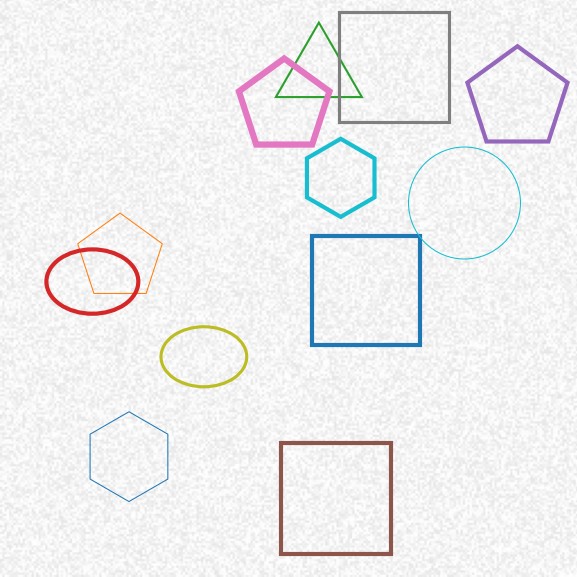[{"shape": "hexagon", "thickness": 0.5, "radius": 0.39, "center": [0.223, 0.208]}, {"shape": "square", "thickness": 2, "radius": 0.47, "center": [0.634, 0.497]}, {"shape": "pentagon", "thickness": 0.5, "radius": 0.38, "center": [0.208, 0.553]}, {"shape": "triangle", "thickness": 1, "radius": 0.43, "center": [0.552, 0.874]}, {"shape": "oval", "thickness": 2, "radius": 0.4, "center": [0.16, 0.512]}, {"shape": "pentagon", "thickness": 2, "radius": 0.46, "center": [0.896, 0.828]}, {"shape": "square", "thickness": 2, "radius": 0.48, "center": [0.582, 0.136]}, {"shape": "pentagon", "thickness": 3, "radius": 0.41, "center": [0.492, 0.815]}, {"shape": "square", "thickness": 1.5, "radius": 0.47, "center": [0.682, 0.884]}, {"shape": "oval", "thickness": 1.5, "radius": 0.37, "center": [0.353, 0.381]}, {"shape": "circle", "thickness": 0.5, "radius": 0.48, "center": [0.804, 0.648]}, {"shape": "hexagon", "thickness": 2, "radius": 0.34, "center": [0.59, 0.691]}]